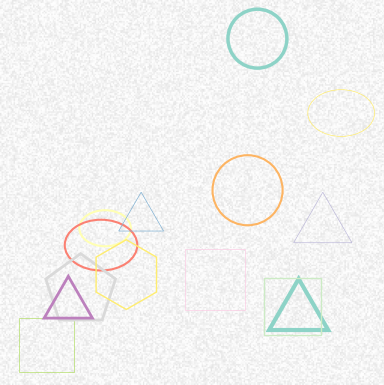[{"shape": "circle", "thickness": 2.5, "radius": 0.38, "center": [0.669, 0.9]}, {"shape": "triangle", "thickness": 3, "radius": 0.44, "center": [0.776, 0.187]}, {"shape": "oval", "thickness": 1.5, "radius": 0.33, "center": [0.273, 0.407]}, {"shape": "triangle", "thickness": 0.5, "radius": 0.44, "center": [0.838, 0.413]}, {"shape": "oval", "thickness": 1.5, "radius": 0.47, "center": [0.262, 0.363]}, {"shape": "triangle", "thickness": 0.5, "radius": 0.34, "center": [0.367, 0.434]}, {"shape": "circle", "thickness": 1.5, "radius": 0.46, "center": [0.643, 0.506]}, {"shape": "square", "thickness": 0.5, "radius": 0.35, "center": [0.121, 0.104]}, {"shape": "square", "thickness": 0.5, "radius": 0.39, "center": [0.558, 0.274]}, {"shape": "pentagon", "thickness": 2, "radius": 0.48, "center": [0.21, 0.246]}, {"shape": "triangle", "thickness": 2, "radius": 0.36, "center": [0.177, 0.21]}, {"shape": "square", "thickness": 1, "radius": 0.37, "center": [0.76, 0.204]}, {"shape": "oval", "thickness": 0.5, "radius": 0.43, "center": [0.886, 0.706]}, {"shape": "hexagon", "thickness": 1, "radius": 0.45, "center": [0.328, 0.287]}]